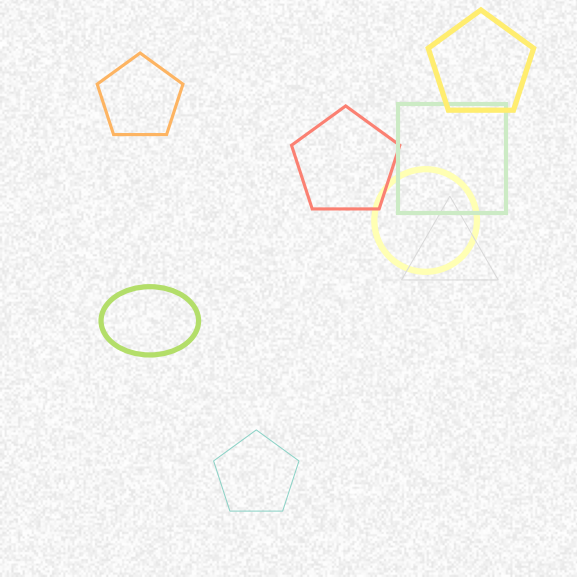[{"shape": "pentagon", "thickness": 0.5, "radius": 0.39, "center": [0.444, 0.177]}, {"shape": "circle", "thickness": 3, "radius": 0.44, "center": [0.737, 0.617]}, {"shape": "pentagon", "thickness": 1.5, "radius": 0.49, "center": [0.599, 0.717]}, {"shape": "pentagon", "thickness": 1.5, "radius": 0.39, "center": [0.243, 0.829]}, {"shape": "oval", "thickness": 2.5, "radius": 0.42, "center": [0.259, 0.444]}, {"shape": "triangle", "thickness": 0.5, "radius": 0.48, "center": [0.779, 0.563]}, {"shape": "square", "thickness": 2, "radius": 0.47, "center": [0.783, 0.724]}, {"shape": "pentagon", "thickness": 2.5, "radius": 0.48, "center": [0.833, 0.886]}]